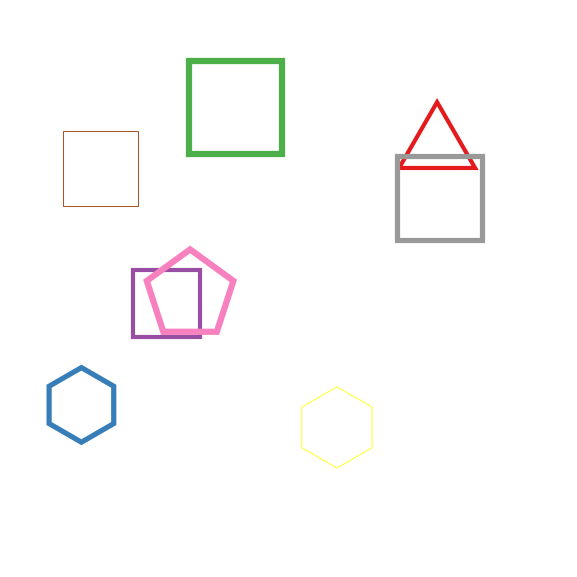[{"shape": "triangle", "thickness": 2, "radius": 0.38, "center": [0.757, 0.746]}, {"shape": "hexagon", "thickness": 2.5, "radius": 0.32, "center": [0.141, 0.298]}, {"shape": "square", "thickness": 3, "radius": 0.4, "center": [0.408, 0.813]}, {"shape": "square", "thickness": 2, "radius": 0.29, "center": [0.288, 0.474]}, {"shape": "hexagon", "thickness": 0.5, "radius": 0.35, "center": [0.583, 0.259]}, {"shape": "square", "thickness": 0.5, "radius": 0.33, "center": [0.175, 0.708]}, {"shape": "pentagon", "thickness": 3, "radius": 0.39, "center": [0.329, 0.488]}, {"shape": "square", "thickness": 2.5, "radius": 0.37, "center": [0.761, 0.656]}]